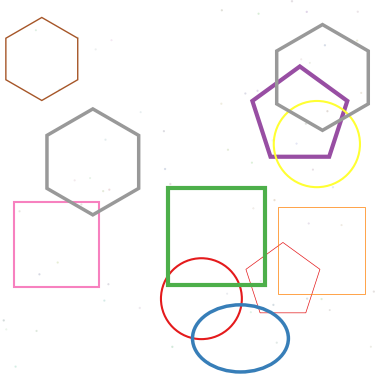[{"shape": "circle", "thickness": 1.5, "radius": 0.53, "center": [0.523, 0.224]}, {"shape": "pentagon", "thickness": 0.5, "radius": 0.51, "center": [0.735, 0.269]}, {"shape": "oval", "thickness": 2.5, "radius": 0.62, "center": [0.625, 0.121]}, {"shape": "square", "thickness": 3, "radius": 0.63, "center": [0.562, 0.385]}, {"shape": "pentagon", "thickness": 3, "radius": 0.65, "center": [0.779, 0.698]}, {"shape": "square", "thickness": 0.5, "radius": 0.56, "center": [0.835, 0.35]}, {"shape": "circle", "thickness": 1.5, "radius": 0.56, "center": [0.823, 0.626]}, {"shape": "hexagon", "thickness": 1, "radius": 0.54, "center": [0.109, 0.847]}, {"shape": "square", "thickness": 1.5, "radius": 0.55, "center": [0.146, 0.366]}, {"shape": "hexagon", "thickness": 2.5, "radius": 0.69, "center": [0.838, 0.799]}, {"shape": "hexagon", "thickness": 2.5, "radius": 0.69, "center": [0.241, 0.58]}]